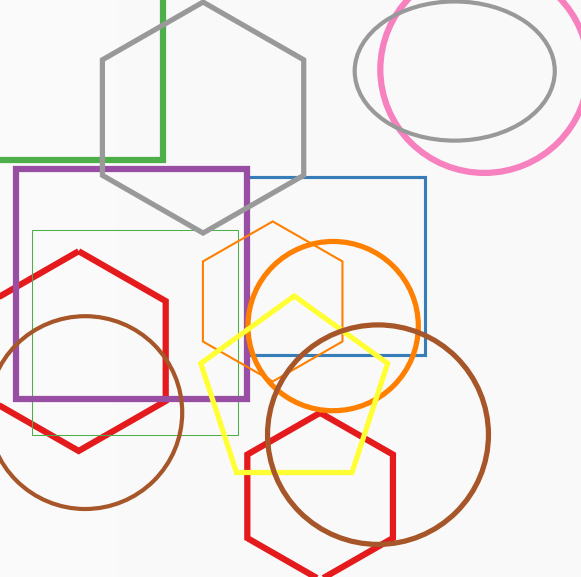[{"shape": "hexagon", "thickness": 3, "radius": 0.72, "center": [0.551, 0.14]}, {"shape": "hexagon", "thickness": 3, "radius": 0.86, "center": [0.135, 0.391]}, {"shape": "square", "thickness": 1.5, "radius": 0.77, "center": [0.577, 0.539]}, {"shape": "square", "thickness": 3, "radius": 0.73, "center": [0.135, 0.868]}, {"shape": "square", "thickness": 0.5, "radius": 0.89, "center": [0.232, 0.423]}, {"shape": "square", "thickness": 3, "radius": 0.99, "center": [0.226, 0.508]}, {"shape": "hexagon", "thickness": 1, "radius": 0.69, "center": [0.469, 0.477]}, {"shape": "circle", "thickness": 2.5, "radius": 0.73, "center": [0.573, 0.434]}, {"shape": "pentagon", "thickness": 2.5, "radius": 0.84, "center": [0.506, 0.318]}, {"shape": "circle", "thickness": 2, "radius": 0.83, "center": [0.147, 0.285]}, {"shape": "circle", "thickness": 2.5, "radius": 0.95, "center": [0.65, 0.246]}, {"shape": "circle", "thickness": 3, "radius": 0.9, "center": [0.833, 0.879]}, {"shape": "hexagon", "thickness": 2.5, "radius": 1.0, "center": [0.349, 0.796]}, {"shape": "oval", "thickness": 2, "radius": 0.86, "center": [0.782, 0.876]}]